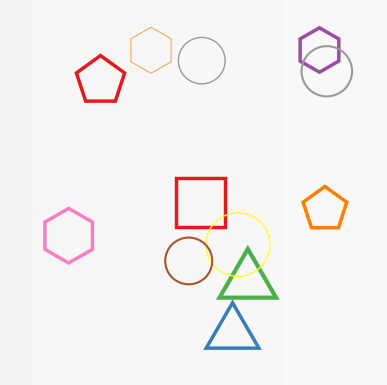[{"shape": "pentagon", "thickness": 2.5, "radius": 0.33, "center": [0.259, 0.79]}, {"shape": "square", "thickness": 2.5, "radius": 0.32, "center": [0.517, 0.474]}, {"shape": "triangle", "thickness": 2.5, "radius": 0.39, "center": [0.6, 0.135]}, {"shape": "triangle", "thickness": 3, "radius": 0.42, "center": [0.639, 0.269]}, {"shape": "hexagon", "thickness": 2.5, "radius": 0.29, "center": [0.824, 0.87]}, {"shape": "hexagon", "thickness": 0.5, "radius": 0.3, "center": [0.39, 0.869]}, {"shape": "pentagon", "thickness": 2.5, "radius": 0.3, "center": [0.839, 0.456]}, {"shape": "circle", "thickness": 1, "radius": 0.41, "center": [0.614, 0.365]}, {"shape": "circle", "thickness": 1.5, "radius": 0.3, "center": [0.487, 0.322]}, {"shape": "hexagon", "thickness": 2.5, "radius": 0.35, "center": [0.177, 0.388]}, {"shape": "circle", "thickness": 1, "radius": 0.3, "center": [0.521, 0.842]}, {"shape": "circle", "thickness": 1.5, "radius": 0.33, "center": [0.843, 0.815]}]